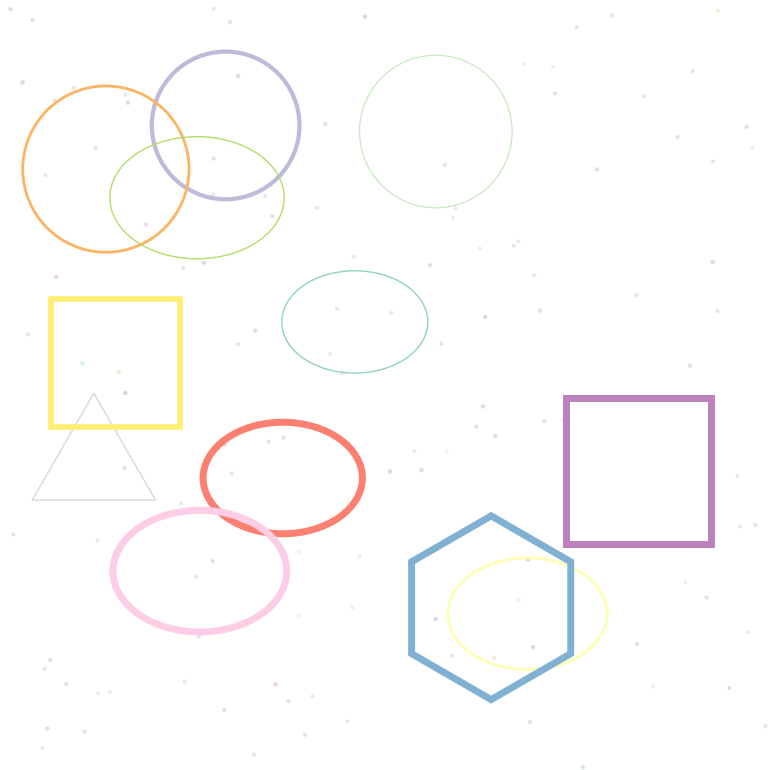[{"shape": "oval", "thickness": 0.5, "radius": 0.47, "center": [0.461, 0.582]}, {"shape": "oval", "thickness": 1, "radius": 0.52, "center": [0.685, 0.203]}, {"shape": "circle", "thickness": 1.5, "radius": 0.48, "center": [0.293, 0.837]}, {"shape": "oval", "thickness": 2.5, "radius": 0.52, "center": [0.367, 0.379]}, {"shape": "hexagon", "thickness": 2.5, "radius": 0.6, "center": [0.638, 0.211]}, {"shape": "circle", "thickness": 1, "radius": 0.54, "center": [0.138, 0.78]}, {"shape": "oval", "thickness": 0.5, "radius": 0.57, "center": [0.256, 0.743]}, {"shape": "oval", "thickness": 2.5, "radius": 0.56, "center": [0.26, 0.258]}, {"shape": "triangle", "thickness": 0.5, "radius": 0.46, "center": [0.122, 0.397]}, {"shape": "square", "thickness": 2.5, "radius": 0.47, "center": [0.829, 0.388]}, {"shape": "circle", "thickness": 0.5, "radius": 0.5, "center": [0.566, 0.829]}, {"shape": "square", "thickness": 2, "radius": 0.42, "center": [0.15, 0.528]}]